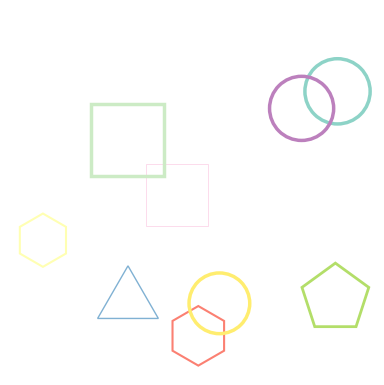[{"shape": "circle", "thickness": 2.5, "radius": 0.42, "center": [0.877, 0.763]}, {"shape": "hexagon", "thickness": 1.5, "radius": 0.35, "center": [0.111, 0.376]}, {"shape": "hexagon", "thickness": 1.5, "radius": 0.39, "center": [0.515, 0.128]}, {"shape": "triangle", "thickness": 1, "radius": 0.46, "center": [0.332, 0.218]}, {"shape": "pentagon", "thickness": 2, "radius": 0.46, "center": [0.871, 0.225]}, {"shape": "square", "thickness": 0.5, "radius": 0.4, "center": [0.459, 0.493]}, {"shape": "circle", "thickness": 2.5, "radius": 0.42, "center": [0.783, 0.719]}, {"shape": "square", "thickness": 2.5, "radius": 0.47, "center": [0.332, 0.636]}, {"shape": "circle", "thickness": 2.5, "radius": 0.39, "center": [0.57, 0.212]}]